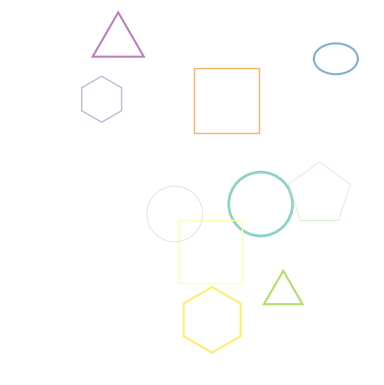[{"shape": "circle", "thickness": 2, "radius": 0.41, "center": [0.677, 0.47]}, {"shape": "square", "thickness": 1, "radius": 0.41, "center": [0.547, 0.346]}, {"shape": "hexagon", "thickness": 1, "radius": 0.3, "center": [0.264, 0.742]}, {"shape": "oval", "thickness": 1.5, "radius": 0.29, "center": [0.872, 0.847]}, {"shape": "square", "thickness": 1, "radius": 0.42, "center": [0.589, 0.739]}, {"shape": "triangle", "thickness": 1.5, "radius": 0.29, "center": [0.736, 0.239]}, {"shape": "circle", "thickness": 0.5, "radius": 0.36, "center": [0.454, 0.444]}, {"shape": "triangle", "thickness": 1.5, "radius": 0.38, "center": [0.307, 0.891]}, {"shape": "pentagon", "thickness": 0.5, "radius": 0.42, "center": [0.83, 0.495]}, {"shape": "hexagon", "thickness": 1.5, "radius": 0.43, "center": [0.551, 0.169]}]